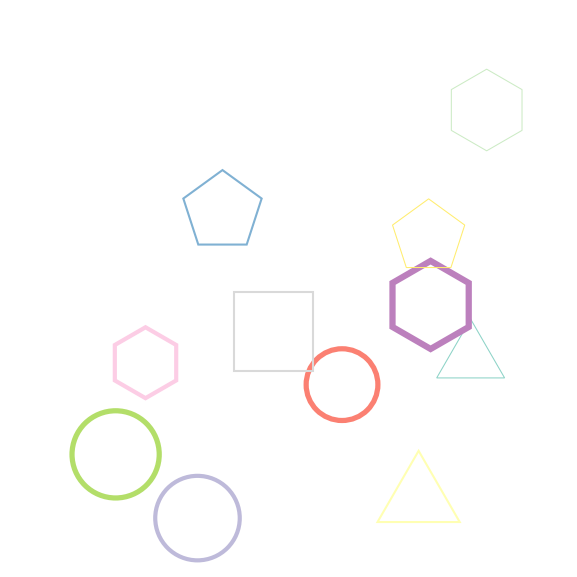[{"shape": "triangle", "thickness": 0.5, "radius": 0.34, "center": [0.815, 0.379]}, {"shape": "triangle", "thickness": 1, "radius": 0.41, "center": [0.725, 0.136]}, {"shape": "circle", "thickness": 2, "radius": 0.37, "center": [0.342, 0.102]}, {"shape": "circle", "thickness": 2.5, "radius": 0.31, "center": [0.592, 0.333]}, {"shape": "pentagon", "thickness": 1, "radius": 0.36, "center": [0.385, 0.633]}, {"shape": "circle", "thickness": 2.5, "radius": 0.38, "center": [0.2, 0.212]}, {"shape": "hexagon", "thickness": 2, "radius": 0.31, "center": [0.252, 0.371]}, {"shape": "square", "thickness": 1, "radius": 0.34, "center": [0.474, 0.425]}, {"shape": "hexagon", "thickness": 3, "radius": 0.38, "center": [0.746, 0.471]}, {"shape": "hexagon", "thickness": 0.5, "radius": 0.35, "center": [0.843, 0.809]}, {"shape": "pentagon", "thickness": 0.5, "radius": 0.33, "center": [0.742, 0.589]}]